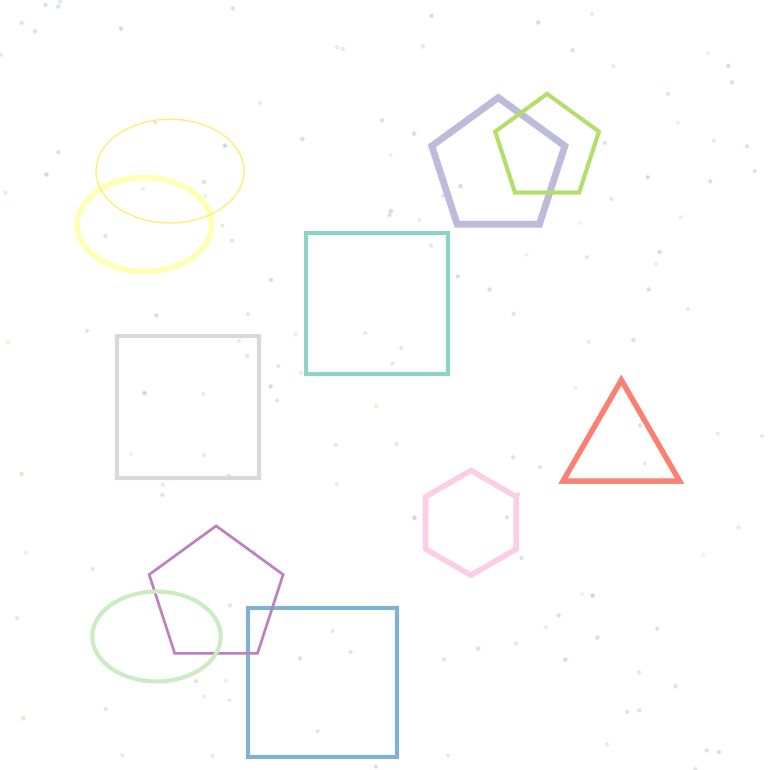[{"shape": "square", "thickness": 1.5, "radius": 0.46, "center": [0.489, 0.606]}, {"shape": "oval", "thickness": 2, "radius": 0.44, "center": [0.188, 0.708]}, {"shape": "pentagon", "thickness": 2.5, "radius": 0.45, "center": [0.647, 0.782]}, {"shape": "triangle", "thickness": 2, "radius": 0.44, "center": [0.807, 0.419]}, {"shape": "square", "thickness": 1.5, "radius": 0.48, "center": [0.419, 0.114]}, {"shape": "pentagon", "thickness": 1.5, "radius": 0.35, "center": [0.71, 0.807]}, {"shape": "hexagon", "thickness": 2, "radius": 0.34, "center": [0.612, 0.321]}, {"shape": "square", "thickness": 1.5, "radius": 0.46, "center": [0.244, 0.471]}, {"shape": "pentagon", "thickness": 1, "radius": 0.46, "center": [0.281, 0.226]}, {"shape": "oval", "thickness": 1.5, "radius": 0.42, "center": [0.203, 0.173]}, {"shape": "oval", "thickness": 0.5, "radius": 0.48, "center": [0.221, 0.778]}]